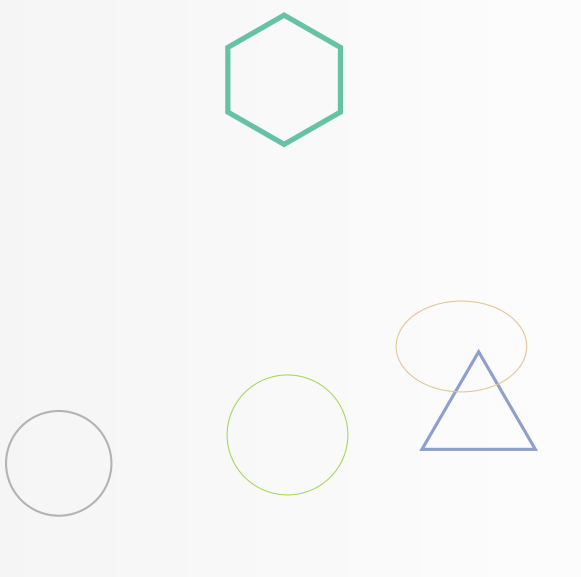[{"shape": "hexagon", "thickness": 2.5, "radius": 0.56, "center": [0.489, 0.861]}, {"shape": "triangle", "thickness": 1.5, "radius": 0.56, "center": [0.823, 0.277]}, {"shape": "circle", "thickness": 0.5, "radius": 0.52, "center": [0.495, 0.246]}, {"shape": "oval", "thickness": 0.5, "radius": 0.56, "center": [0.794, 0.399]}, {"shape": "circle", "thickness": 1, "radius": 0.45, "center": [0.101, 0.197]}]